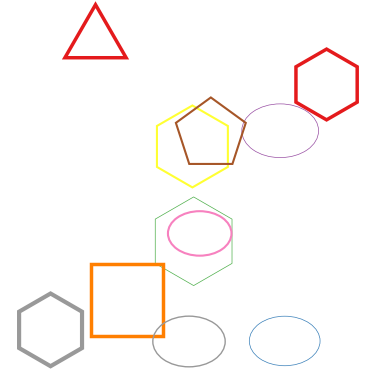[{"shape": "hexagon", "thickness": 2.5, "radius": 0.46, "center": [0.848, 0.781]}, {"shape": "triangle", "thickness": 2.5, "radius": 0.46, "center": [0.248, 0.896]}, {"shape": "oval", "thickness": 0.5, "radius": 0.46, "center": [0.739, 0.114]}, {"shape": "hexagon", "thickness": 0.5, "radius": 0.58, "center": [0.503, 0.373]}, {"shape": "oval", "thickness": 0.5, "radius": 0.5, "center": [0.728, 0.66]}, {"shape": "square", "thickness": 2.5, "radius": 0.47, "center": [0.329, 0.221]}, {"shape": "hexagon", "thickness": 1.5, "radius": 0.53, "center": [0.5, 0.62]}, {"shape": "pentagon", "thickness": 1.5, "radius": 0.48, "center": [0.548, 0.651]}, {"shape": "oval", "thickness": 1.5, "radius": 0.41, "center": [0.519, 0.394]}, {"shape": "oval", "thickness": 1, "radius": 0.47, "center": [0.491, 0.113]}, {"shape": "hexagon", "thickness": 3, "radius": 0.47, "center": [0.131, 0.143]}]